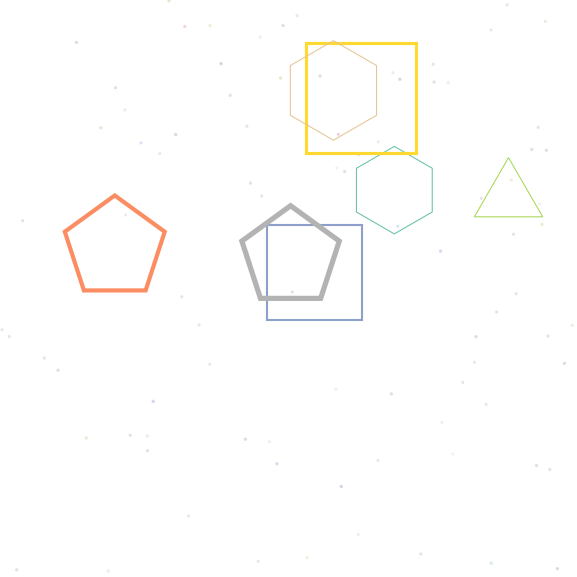[{"shape": "hexagon", "thickness": 0.5, "radius": 0.38, "center": [0.683, 0.67]}, {"shape": "pentagon", "thickness": 2, "radius": 0.45, "center": [0.199, 0.57]}, {"shape": "square", "thickness": 1, "radius": 0.41, "center": [0.545, 0.527]}, {"shape": "triangle", "thickness": 0.5, "radius": 0.34, "center": [0.881, 0.658]}, {"shape": "square", "thickness": 1.5, "radius": 0.48, "center": [0.625, 0.83]}, {"shape": "hexagon", "thickness": 0.5, "radius": 0.43, "center": [0.577, 0.843]}, {"shape": "pentagon", "thickness": 2.5, "radius": 0.44, "center": [0.503, 0.554]}]